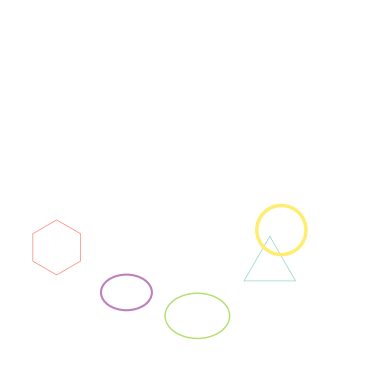[{"shape": "triangle", "thickness": 0.5, "radius": 0.39, "center": [0.701, 0.309]}, {"shape": "hexagon", "thickness": 0.5, "radius": 0.36, "center": [0.147, 0.357]}, {"shape": "oval", "thickness": 1, "radius": 0.42, "center": [0.513, 0.18]}, {"shape": "oval", "thickness": 1.5, "radius": 0.33, "center": [0.328, 0.24]}, {"shape": "circle", "thickness": 2.5, "radius": 0.32, "center": [0.731, 0.403]}]